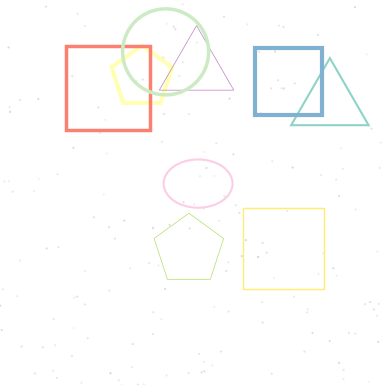[{"shape": "triangle", "thickness": 1.5, "radius": 0.58, "center": [0.857, 0.733]}, {"shape": "pentagon", "thickness": 3, "radius": 0.41, "center": [0.368, 0.8]}, {"shape": "square", "thickness": 2.5, "radius": 0.54, "center": [0.28, 0.772]}, {"shape": "square", "thickness": 3, "radius": 0.43, "center": [0.75, 0.788]}, {"shape": "pentagon", "thickness": 0.5, "radius": 0.47, "center": [0.491, 0.351]}, {"shape": "oval", "thickness": 1.5, "radius": 0.45, "center": [0.515, 0.523]}, {"shape": "triangle", "thickness": 0.5, "radius": 0.56, "center": [0.51, 0.822]}, {"shape": "circle", "thickness": 2.5, "radius": 0.56, "center": [0.43, 0.865]}, {"shape": "square", "thickness": 1, "radius": 0.53, "center": [0.736, 0.355]}]